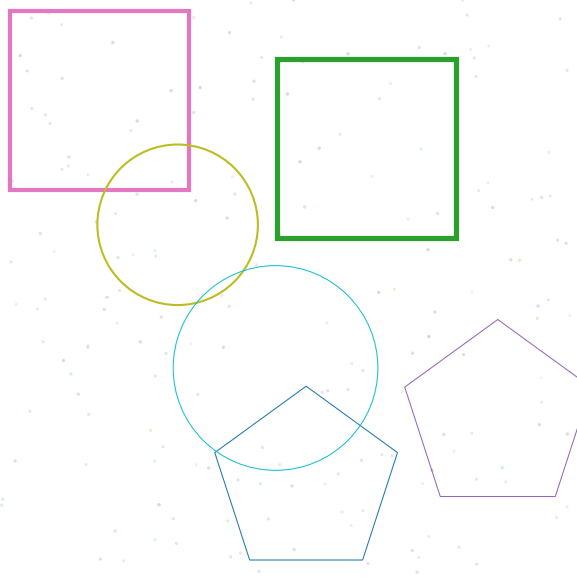[{"shape": "pentagon", "thickness": 0.5, "radius": 0.83, "center": [0.53, 0.164]}, {"shape": "square", "thickness": 2.5, "radius": 0.78, "center": [0.635, 0.742]}, {"shape": "pentagon", "thickness": 0.5, "radius": 0.85, "center": [0.862, 0.276]}, {"shape": "square", "thickness": 2, "radius": 0.78, "center": [0.172, 0.825]}, {"shape": "circle", "thickness": 1, "radius": 0.69, "center": [0.308, 0.61]}, {"shape": "circle", "thickness": 0.5, "radius": 0.89, "center": [0.477, 0.362]}]